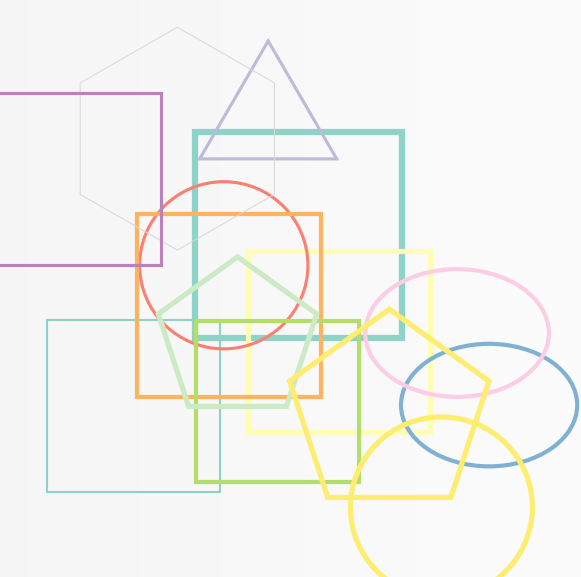[{"shape": "square", "thickness": 3, "radius": 0.89, "center": [0.513, 0.592]}, {"shape": "square", "thickness": 1, "radius": 0.74, "center": [0.23, 0.297]}, {"shape": "square", "thickness": 2.5, "radius": 0.79, "center": [0.583, 0.408]}, {"shape": "triangle", "thickness": 1.5, "radius": 0.68, "center": [0.461, 0.792]}, {"shape": "circle", "thickness": 1.5, "radius": 0.72, "center": [0.385, 0.54]}, {"shape": "oval", "thickness": 2, "radius": 0.76, "center": [0.841, 0.298]}, {"shape": "square", "thickness": 2, "radius": 0.79, "center": [0.393, 0.47]}, {"shape": "square", "thickness": 2, "radius": 0.7, "center": [0.478, 0.304]}, {"shape": "oval", "thickness": 2, "radius": 0.79, "center": [0.786, 0.422]}, {"shape": "hexagon", "thickness": 0.5, "radius": 0.96, "center": [0.305, 0.759]}, {"shape": "square", "thickness": 1.5, "radius": 0.74, "center": [0.129, 0.69]}, {"shape": "pentagon", "thickness": 2.5, "radius": 0.72, "center": [0.409, 0.411]}, {"shape": "pentagon", "thickness": 2.5, "radius": 0.9, "center": [0.67, 0.284]}, {"shape": "circle", "thickness": 2.5, "radius": 0.78, "center": [0.759, 0.121]}]